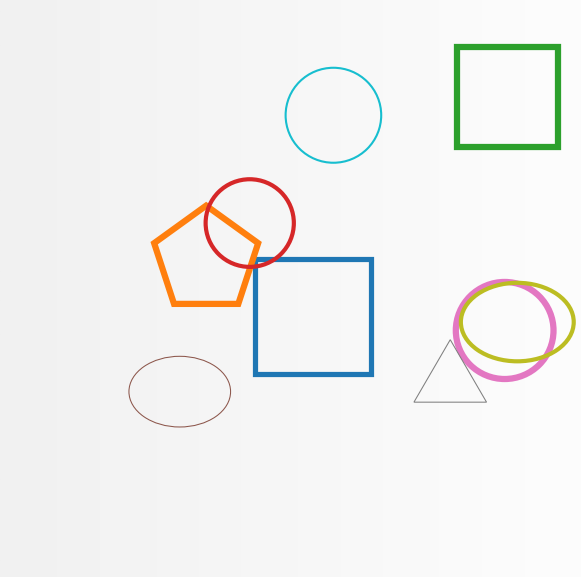[{"shape": "square", "thickness": 2.5, "radius": 0.5, "center": [0.538, 0.451]}, {"shape": "pentagon", "thickness": 3, "radius": 0.47, "center": [0.355, 0.549]}, {"shape": "square", "thickness": 3, "radius": 0.43, "center": [0.873, 0.831]}, {"shape": "circle", "thickness": 2, "radius": 0.38, "center": [0.43, 0.613]}, {"shape": "oval", "thickness": 0.5, "radius": 0.44, "center": [0.309, 0.321]}, {"shape": "circle", "thickness": 3, "radius": 0.42, "center": [0.868, 0.427]}, {"shape": "triangle", "thickness": 0.5, "radius": 0.36, "center": [0.775, 0.339]}, {"shape": "oval", "thickness": 2, "radius": 0.49, "center": [0.89, 0.441]}, {"shape": "circle", "thickness": 1, "radius": 0.41, "center": [0.574, 0.8]}]